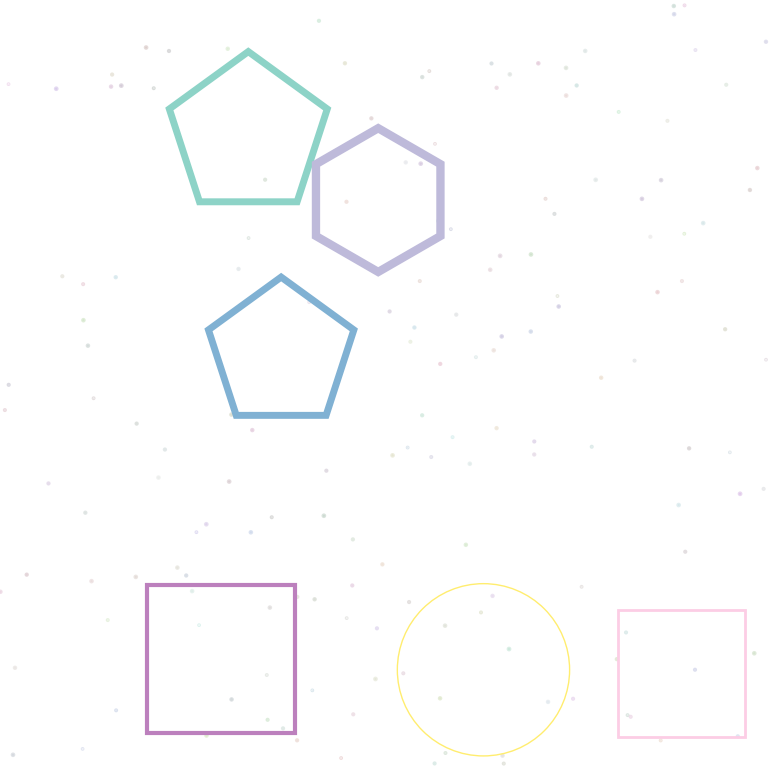[{"shape": "pentagon", "thickness": 2.5, "radius": 0.54, "center": [0.322, 0.825]}, {"shape": "hexagon", "thickness": 3, "radius": 0.47, "center": [0.491, 0.74]}, {"shape": "pentagon", "thickness": 2.5, "radius": 0.5, "center": [0.365, 0.541]}, {"shape": "square", "thickness": 1, "radius": 0.41, "center": [0.885, 0.125]}, {"shape": "square", "thickness": 1.5, "radius": 0.48, "center": [0.287, 0.144]}, {"shape": "circle", "thickness": 0.5, "radius": 0.56, "center": [0.628, 0.13]}]